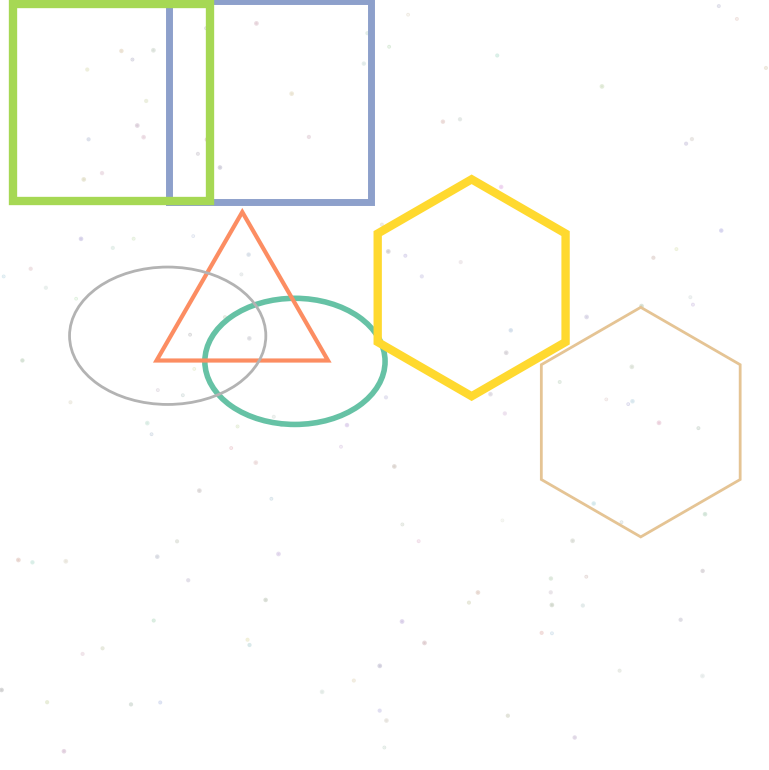[{"shape": "oval", "thickness": 2, "radius": 0.59, "center": [0.383, 0.531]}, {"shape": "triangle", "thickness": 1.5, "radius": 0.64, "center": [0.315, 0.596]}, {"shape": "square", "thickness": 2.5, "radius": 0.65, "center": [0.351, 0.868]}, {"shape": "square", "thickness": 3, "radius": 0.64, "center": [0.145, 0.867]}, {"shape": "hexagon", "thickness": 3, "radius": 0.7, "center": [0.613, 0.626]}, {"shape": "hexagon", "thickness": 1, "radius": 0.75, "center": [0.832, 0.452]}, {"shape": "oval", "thickness": 1, "radius": 0.64, "center": [0.218, 0.564]}]